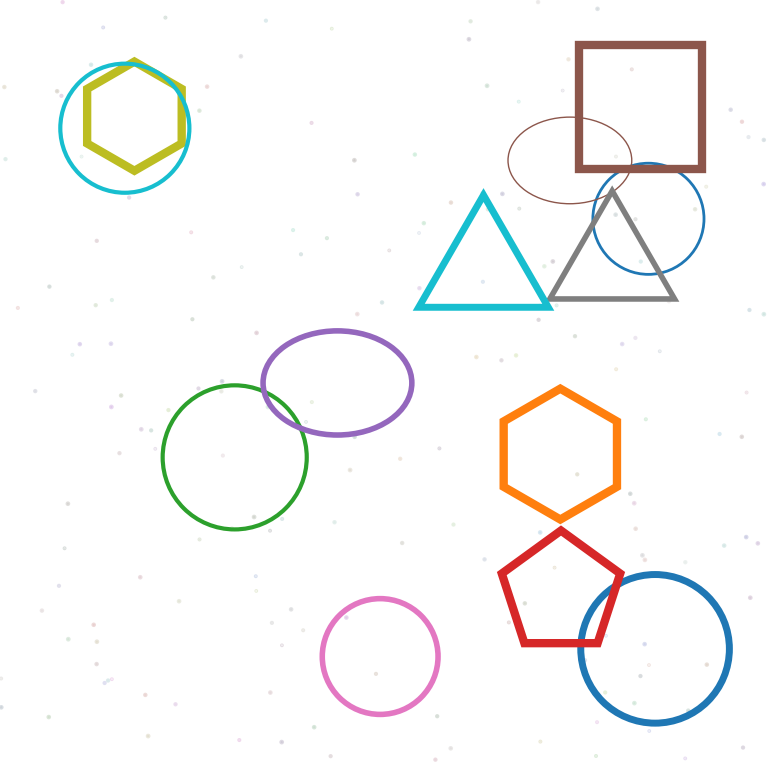[{"shape": "circle", "thickness": 1, "radius": 0.36, "center": [0.842, 0.716]}, {"shape": "circle", "thickness": 2.5, "radius": 0.48, "center": [0.851, 0.157]}, {"shape": "hexagon", "thickness": 3, "radius": 0.42, "center": [0.728, 0.41]}, {"shape": "circle", "thickness": 1.5, "radius": 0.47, "center": [0.305, 0.406]}, {"shape": "pentagon", "thickness": 3, "radius": 0.4, "center": [0.729, 0.23]}, {"shape": "oval", "thickness": 2, "radius": 0.48, "center": [0.438, 0.503]}, {"shape": "square", "thickness": 3, "radius": 0.4, "center": [0.831, 0.861]}, {"shape": "oval", "thickness": 0.5, "radius": 0.4, "center": [0.74, 0.792]}, {"shape": "circle", "thickness": 2, "radius": 0.38, "center": [0.494, 0.147]}, {"shape": "triangle", "thickness": 2, "radius": 0.47, "center": [0.795, 0.659]}, {"shape": "hexagon", "thickness": 3, "radius": 0.35, "center": [0.175, 0.849]}, {"shape": "circle", "thickness": 1.5, "radius": 0.42, "center": [0.162, 0.833]}, {"shape": "triangle", "thickness": 2.5, "radius": 0.49, "center": [0.628, 0.65]}]